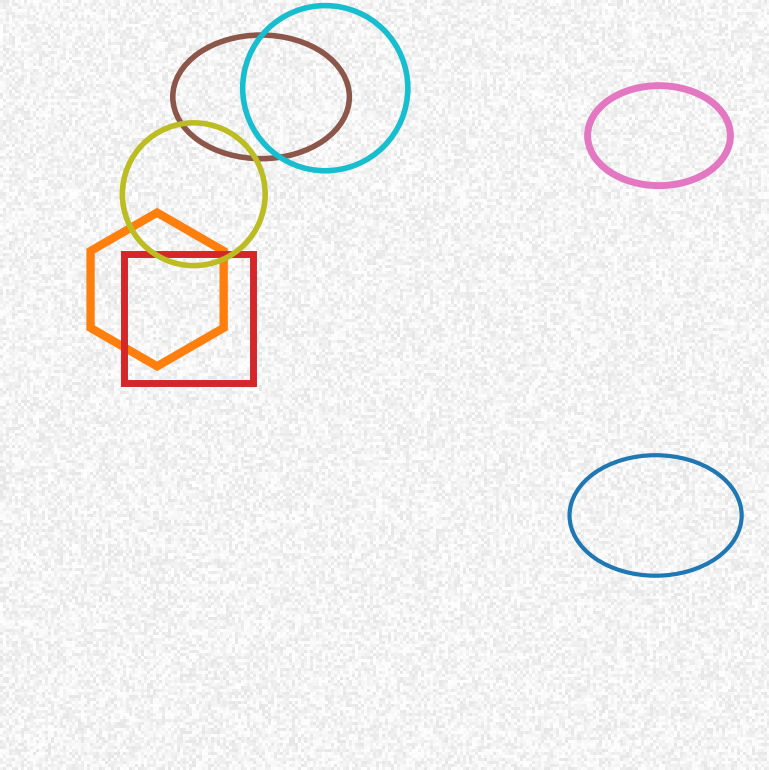[{"shape": "oval", "thickness": 1.5, "radius": 0.56, "center": [0.851, 0.331]}, {"shape": "hexagon", "thickness": 3, "radius": 0.5, "center": [0.204, 0.624]}, {"shape": "square", "thickness": 2.5, "radius": 0.42, "center": [0.244, 0.586]}, {"shape": "oval", "thickness": 2, "radius": 0.57, "center": [0.339, 0.874]}, {"shape": "oval", "thickness": 2.5, "radius": 0.46, "center": [0.856, 0.824]}, {"shape": "circle", "thickness": 2, "radius": 0.46, "center": [0.252, 0.748]}, {"shape": "circle", "thickness": 2, "radius": 0.54, "center": [0.422, 0.886]}]